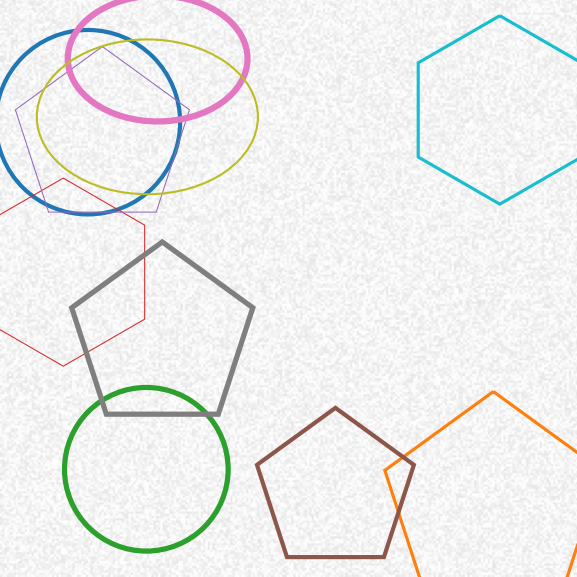[{"shape": "circle", "thickness": 2, "radius": 0.8, "center": [0.152, 0.788]}, {"shape": "pentagon", "thickness": 1.5, "radius": 0.99, "center": [0.854, 0.124]}, {"shape": "circle", "thickness": 2.5, "radius": 0.71, "center": [0.253, 0.187]}, {"shape": "hexagon", "thickness": 0.5, "radius": 0.81, "center": [0.109, 0.528]}, {"shape": "pentagon", "thickness": 0.5, "radius": 0.79, "center": [0.177, 0.76]}, {"shape": "pentagon", "thickness": 2, "radius": 0.71, "center": [0.581, 0.15]}, {"shape": "oval", "thickness": 3, "radius": 0.78, "center": [0.273, 0.898]}, {"shape": "pentagon", "thickness": 2.5, "radius": 0.82, "center": [0.281, 0.415]}, {"shape": "oval", "thickness": 1, "radius": 0.96, "center": [0.255, 0.797]}, {"shape": "hexagon", "thickness": 1.5, "radius": 0.82, "center": [0.865, 0.809]}]